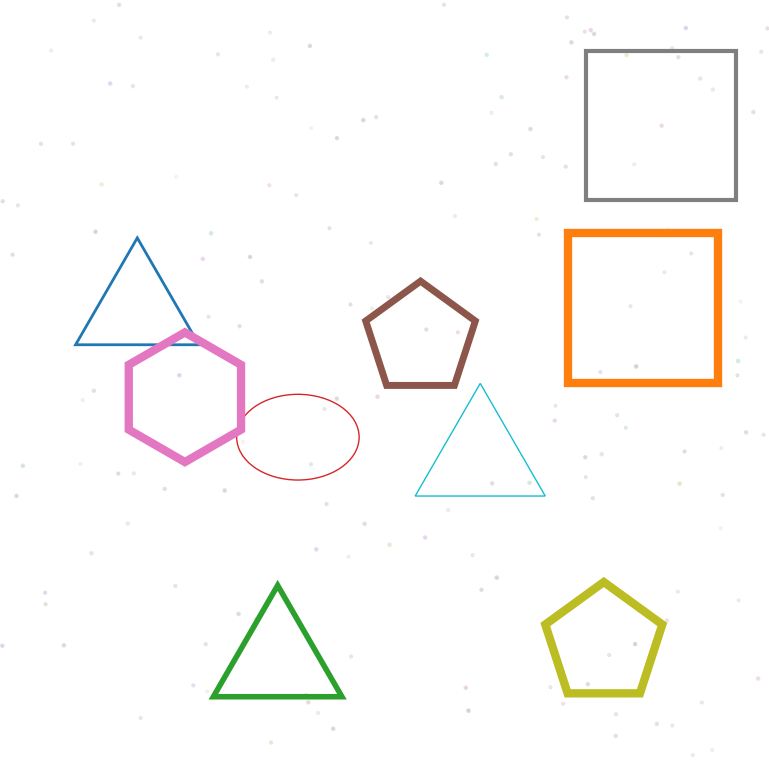[{"shape": "triangle", "thickness": 1, "radius": 0.46, "center": [0.178, 0.599]}, {"shape": "square", "thickness": 3, "radius": 0.49, "center": [0.835, 0.6]}, {"shape": "triangle", "thickness": 2, "radius": 0.48, "center": [0.361, 0.143]}, {"shape": "oval", "thickness": 0.5, "radius": 0.4, "center": [0.387, 0.432]}, {"shape": "pentagon", "thickness": 2.5, "radius": 0.37, "center": [0.546, 0.56]}, {"shape": "hexagon", "thickness": 3, "radius": 0.42, "center": [0.24, 0.484]}, {"shape": "square", "thickness": 1.5, "radius": 0.48, "center": [0.858, 0.837]}, {"shape": "pentagon", "thickness": 3, "radius": 0.4, "center": [0.784, 0.164]}, {"shape": "triangle", "thickness": 0.5, "radius": 0.49, "center": [0.624, 0.405]}]